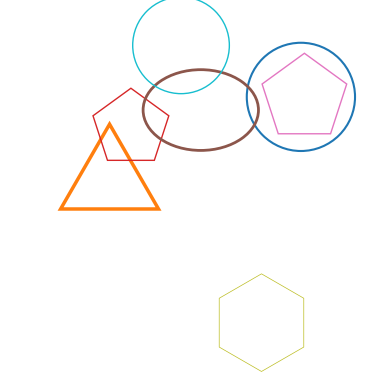[{"shape": "circle", "thickness": 1.5, "radius": 0.7, "center": [0.782, 0.748]}, {"shape": "triangle", "thickness": 2.5, "radius": 0.73, "center": [0.285, 0.531]}, {"shape": "pentagon", "thickness": 1, "radius": 0.52, "center": [0.34, 0.667]}, {"shape": "oval", "thickness": 2, "radius": 0.75, "center": [0.522, 0.714]}, {"shape": "pentagon", "thickness": 1, "radius": 0.58, "center": [0.791, 0.746]}, {"shape": "hexagon", "thickness": 0.5, "radius": 0.63, "center": [0.679, 0.162]}, {"shape": "circle", "thickness": 1, "radius": 0.63, "center": [0.47, 0.882]}]